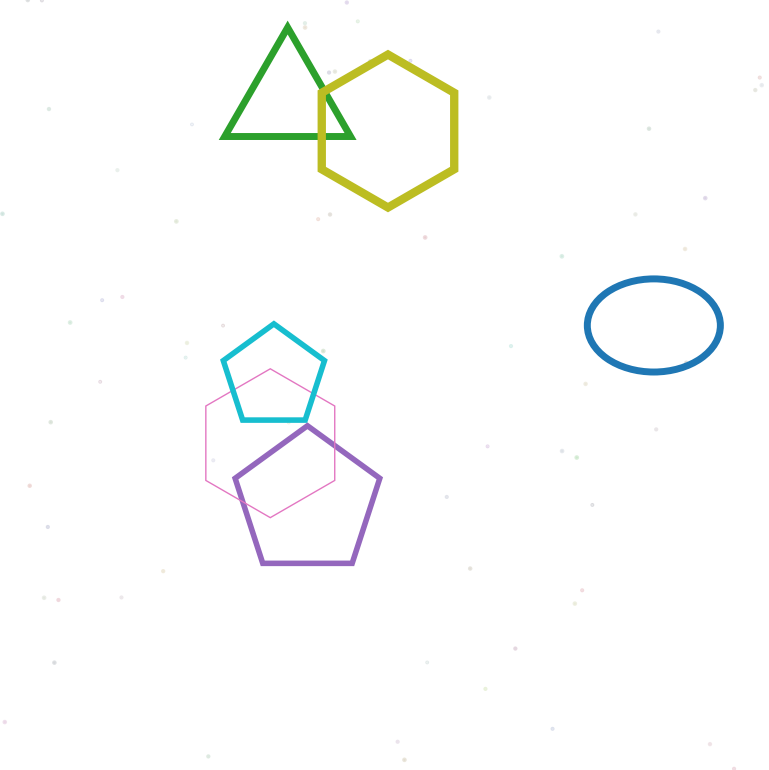[{"shape": "oval", "thickness": 2.5, "radius": 0.43, "center": [0.849, 0.577]}, {"shape": "triangle", "thickness": 2.5, "radius": 0.47, "center": [0.374, 0.87]}, {"shape": "pentagon", "thickness": 2, "radius": 0.49, "center": [0.399, 0.348]}, {"shape": "hexagon", "thickness": 0.5, "radius": 0.48, "center": [0.351, 0.424]}, {"shape": "hexagon", "thickness": 3, "radius": 0.5, "center": [0.504, 0.83]}, {"shape": "pentagon", "thickness": 2, "radius": 0.35, "center": [0.356, 0.51]}]